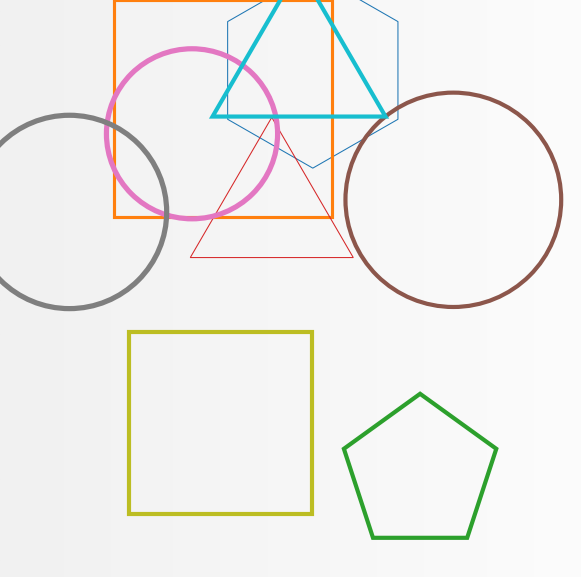[{"shape": "hexagon", "thickness": 0.5, "radius": 0.85, "center": [0.538, 0.877]}, {"shape": "square", "thickness": 1.5, "radius": 0.94, "center": [0.383, 0.811]}, {"shape": "pentagon", "thickness": 2, "radius": 0.69, "center": [0.723, 0.179]}, {"shape": "triangle", "thickness": 0.5, "radius": 0.81, "center": [0.468, 0.634]}, {"shape": "circle", "thickness": 2, "radius": 0.93, "center": [0.78, 0.653]}, {"shape": "circle", "thickness": 2.5, "radius": 0.74, "center": [0.33, 0.767]}, {"shape": "circle", "thickness": 2.5, "radius": 0.84, "center": [0.119, 0.632]}, {"shape": "square", "thickness": 2, "radius": 0.79, "center": [0.379, 0.266]}, {"shape": "triangle", "thickness": 2, "radius": 0.86, "center": [0.514, 0.883]}]